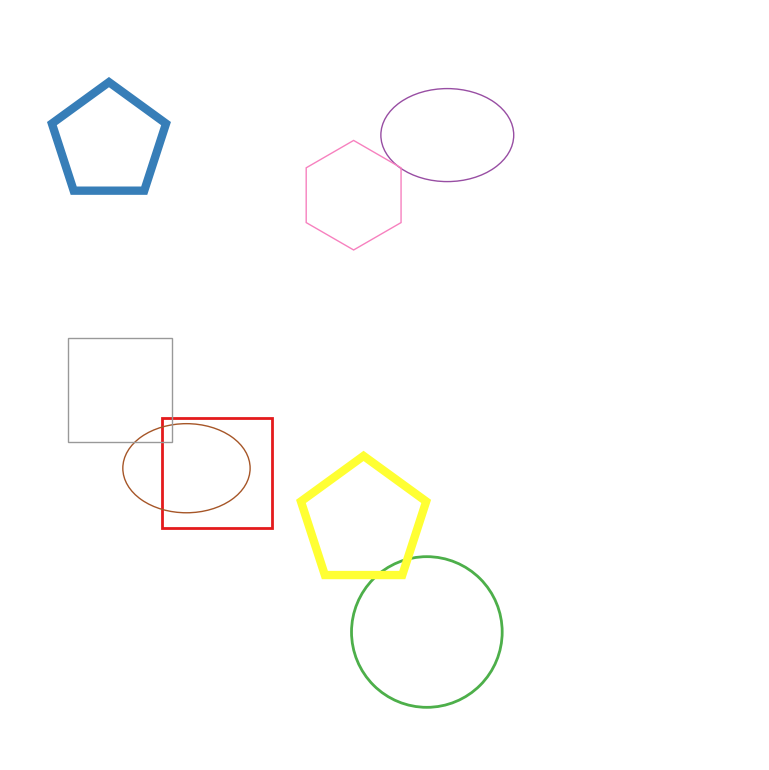[{"shape": "square", "thickness": 1, "radius": 0.36, "center": [0.282, 0.386]}, {"shape": "pentagon", "thickness": 3, "radius": 0.39, "center": [0.142, 0.815]}, {"shape": "circle", "thickness": 1, "radius": 0.49, "center": [0.554, 0.179]}, {"shape": "oval", "thickness": 0.5, "radius": 0.43, "center": [0.581, 0.825]}, {"shape": "pentagon", "thickness": 3, "radius": 0.43, "center": [0.472, 0.322]}, {"shape": "oval", "thickness": 0.5, "radius": 0.41, "center": [0.242, 0.392]}, {"shape": "hexagon", "thickness": 0.5, "radius": 0.36, "center": [0.459, 0.746]}, {"shape": "square", "thickness": 0.5, "radius": 0.34, "center": [0.156, 0.494]}]